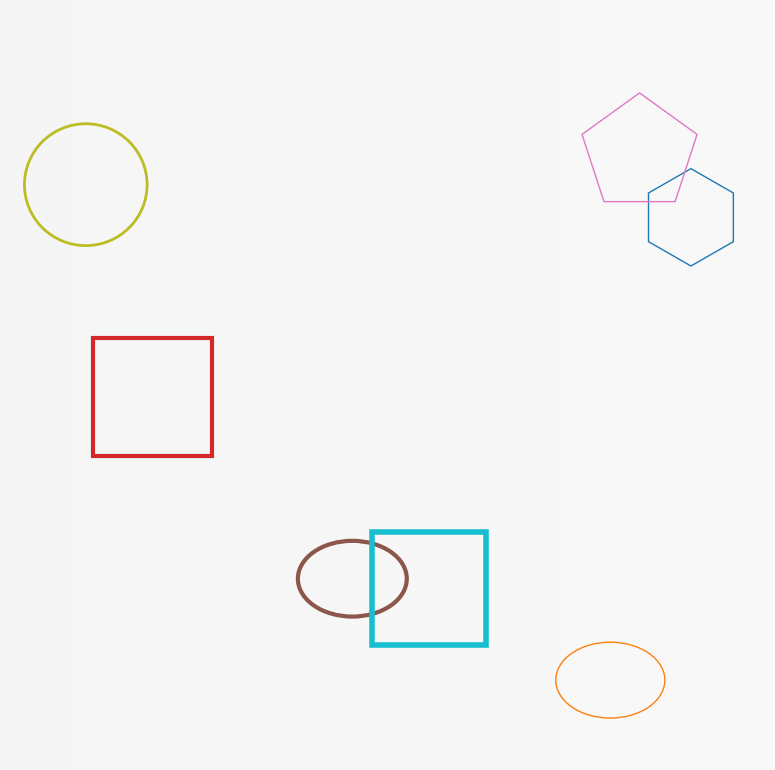[{"shape": "hexagon", "thickness": 0.5, "radius": 0.32, "center": [0.892, 0.718]}, {"shape": "oval", "thickness": 0.5, "radius": 0.35, "center": [0.788, 0.117]}, {"shape": "square", "thickness": 1.5, "radius": 0.38, "center": [0.197, 0.485]}, {"shape": "oval", "thickness": 1.5, "radius": 0.35, "center": [0.455, 0.248]}, {"shape": "pentagon", "thickness": 0.5, "radius": 0.39, "center": [0.825, 0.801]}, {"shape": "circle", "thickness": 1, "radius": 0.4, "center": [0.111, 0.76]}, {"shape": "square", "thickness": 2, "radius": 0.37, "center": [0.554, 0.236]}]